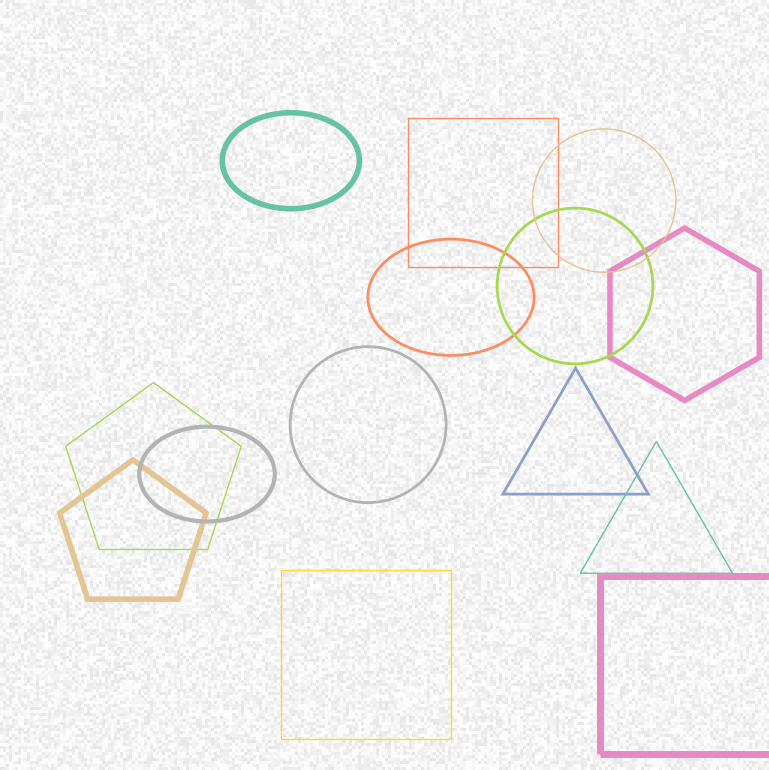[{"shape": "triangle", "thickness": 0.5, "radius": 0.57, "center": [0.852, 0.313]}, {"shape": "oval", "thickness": 2, "radius": 0.45, "center": [0.378, 0.791]}, {"shape": "oval", "thickness": 1, "radius": 0.54, "center": [0.586, 0.614]}, {"shape": "square", "thickness": 0.5, "radius": 0.49, "center": [0.627, 0.75]}, {"shape": "triangle", "thickness": 1, "radius": 0.55, "center": [0.748, 0.413]}, {"shape": "square", "thickness": 2.5, "radius": 0.58, "center": [0.894, 0.136]}, {"shape": "hexagon", "thickness": 2, "radius": 0.56, "center": [0.889, 0.592]}, {"shape": "pentagon", "thickness": 0.5, "radius": 0.6, "center": [0.199, 0.383]}, {"shape": "circle", "thickness": 1, "radius": 0.51, "center": [0.747, 0.629]}, {"shape": "square", "thickness": 0.5, "radius": 0.55, "center": [0.475, 0.15]}, {"shape": "pentagon", "thickness": 2, "radius": 0.5, "center": [0.173, 0.303]}, {"shape": "circle", "thickness": 0.5, "radius": 0.47, "center": [0.785, 0.74]}, {"shape": "oval", "thickness": 1.5, "radius": 0.44, "center": [0.269, 0.384]}, {"shape": "circle", "thickness": 1, "radius": 0.51, "center": [0.478, 0.449]}]